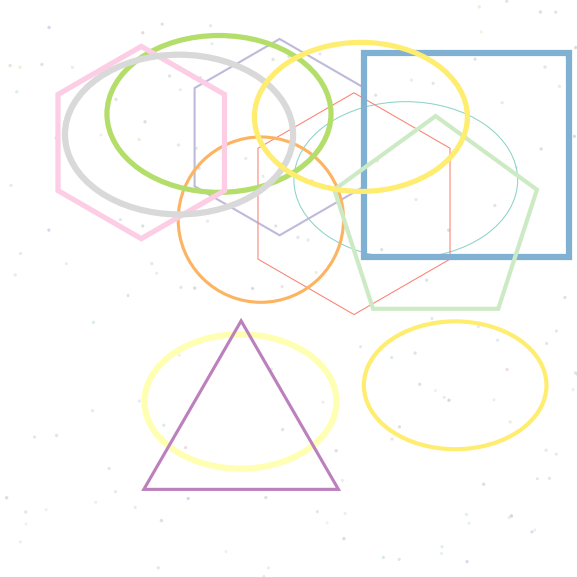[{"shape": "oval", "thickness": 0.5, "radius": 0.97, "center": [0.703, 0.687]}, {"shape": "oval", "thickness": 3, "radius": 0.83, "center": [0.416, 0.304]}, {"shape": "hexagon", "thickness": 1, "radius": 0.85, "center": [0.484, 0.762]}, {"shape": "hexagon", "thickness": 0.5, "radius": 0.96, "center": [0.613, 0.646]}, {"shape": "square", "thickness": 3, "radius": 0.89, "center": [0.807, 0.731]}, {"shape": "circle", "thickness": 1.5, "radius": 0.72, "center": [0.452, 0.619]}, {"shape": "oval", "thickness": 2.5, "radius": 0.97, "center": [0.379, 0.802]}, {"shape": "hexagon", "thickness": 2.5, "radius": 0.83, "center": [0.245, 0.752]}, {"shape": "oval", "thickness": 3, "radius": 0.99, "center": [0.31, 0.766]}, {"shape": "triangle", "thickness": 1.5, "radius": 0.97, "center": [0.418, 0.249]}, {"shape": "pentagon", "thickness": 2, "radius": 0.92, "center": [0.754, 0.614]}, {"shape": "oval", "thickness": 2, "radius": 0.79, "center": [0.788, 0.332]}, {"shape": "oval", "thickness": 2.5, "radius": 0.92, "center": [0.625, 0.797]}]